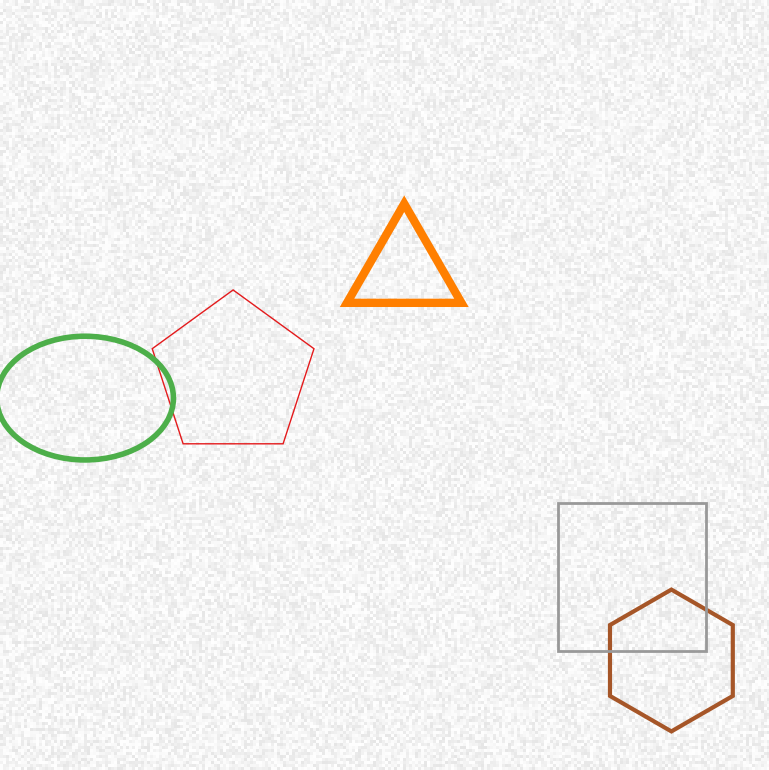[{"shape": "pentagon", "thickness": 0.5, "radius": 0.55, "center": [0.303, 0.513]}, {"shape": "oval", "thickness": 2, "radius": 0.57, "center": [0.11, 0.483]}, {"shape": "triangle", "thickness": 3, "radius": 0.43, "center": [0.525, 0.65]}, {"shape": "hexagon", "thickness": 1.5, "radius": 0.46, "center": [0.872, 0.142]}, {"shape": "square", "thickness": 1, "radius": 0.48, "center": [0.821, 0.251]}]